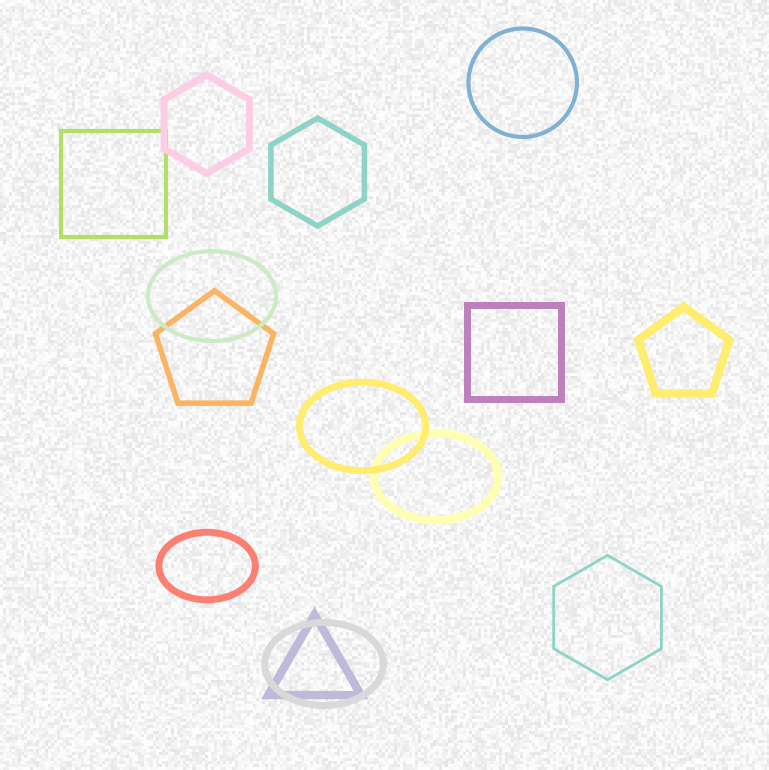[{"shape": "hexagon", "thickness": 2, "radius": 0.35, "center": [0.413, 0.777]}, {"shape": "hexagon", "thickness": 1, "radius": 0.4, "center": [0.789, 0.198]}, {"shape": "oval", "thickness": 3, "radius": 0.4, "center": [0.566, 0.381]}, {"shape": "triangle", "thickness": 3, "radius": 0.35, "center": [0.409, 0.132]}, {"shape": "oval", "thickness": 2.5, "radius": 0.31, "center": [0.269, 0.265]}, {"shape": "circle", "thickness": 1.5, "radius": 0.35, "center": [0.679, 0.893]}, {"shape": "pentagon", "thickness": 2, "radius": 0.4, "center": [0.279, 0.542]}, {"shape": "square", "thickness": 1.5, "radius": 0.34, "center": [0.147, 0.761]}, {"shape": "hexagon", "thickness": 2.5, "radius": 0.32, "center": [0.268, 0.839]}, {"shape": "oval", "thickness": 2.5, "radius": 0.39, "center": [0.421, 0.138]}, {"shape": "square", "thickness": 2.5, "radius": 0.3, "center": [0.668, 0.542]}, {"shape": "oval", "thickness": 1.5, "radius": 0.42, "center": [0.275, 0.615]}, {"shape": "pentagon", "thickness": 3, "radius": 0.31, "center": [0.888, 0.539]}, {"shape": "oval", "thickness": 2.5, "radius": 0.41, "center": [0.471, 0.446]}]